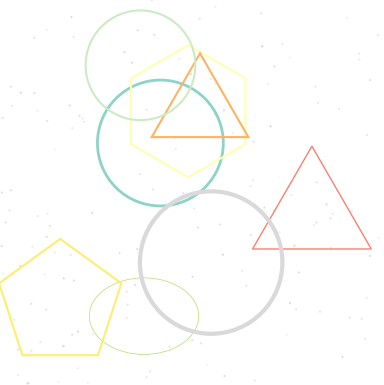[{"shape": "circle", "thickness": 2, "radius": 0.82, "center": [0.417, 0.629]}, {"shape": "hexagon", "thickness": 1.5, "radius": 0.86, "center": [0.489, 0.711]}, {"shape": "triangle", "thickness": 1, "radius": 0.89, "center": [0.81, 0.442]}, {"shape": "triangle", "thickness": 1.5, "radius": 0.72, "center": [0.52, 0.716]}, {"shape": "oval", "thickness": 0.5, "radius": 0.71, "center": [0.374, 0.179]}, {"shape": "circle", "thickness": 3, "radius": 0.93, "center": [0.548, 0.318]}, {"shape": "circle", "thickness": 1.5, "radius": 0.71, "center": [0.365, 0.83]}, {"shape": "pentagon", "thickness": 1.5, "radius": 0.84, "center": [0.156, 0.213]}]